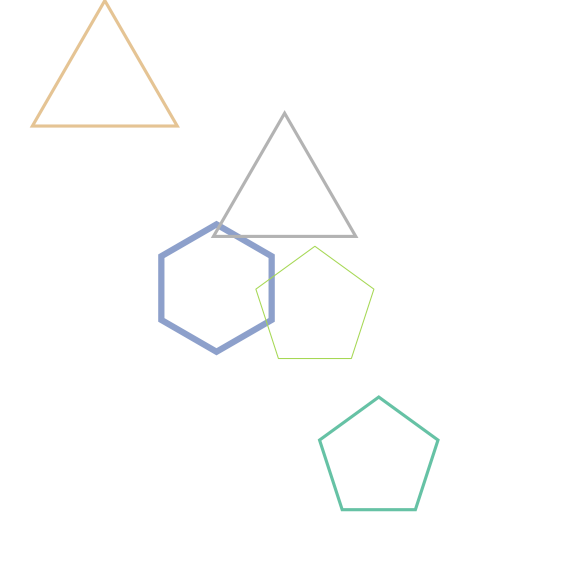[{"shape": "pentagon", "thickness": 1.5, "radius": 0.54, "center": [0.656, 0.204]}, {"shape": "hexagon", "thickness": 3, "radius": 0.55, "center": [0.375, 0.5]}, {"shape": "pentagon", "thickness": 0.5, "radius": 0.54, "center": [0.545, 0.465]}, {"shape": "triangle", "thickness": 1.5, "radius": 0.72, "center": [0.182, 0.853]}, {"shape": "triangle", "thickness": 1.5, "radius": 0.71, "center": [0.493, 0.661]}]